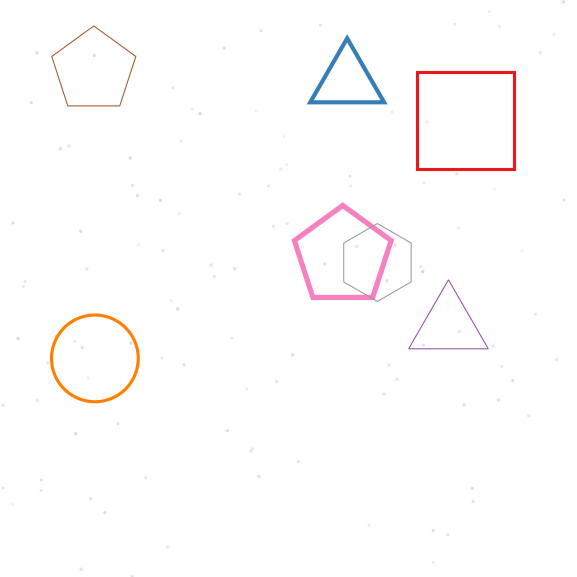[{"shape": "square", "thickness": 1.5, "radius": 0.42, "center": [0.806, 0.791]}, {"shape": "triangle", "thickness": 2, "radius": 0.37, "center": [0.601, 0.859]}, {"shape": "triangle", "thickness": 0.5, "radius": 0.4, "center": [0.777, 0.435]}, {"shape": "circle", "thickness": 1.5, "radius": 0.38, "center": [0.164, 0.379]}, {"shape": "pentagon", "thickness": 0.5, "radius": 0.38, "center": [0.162, 0.878]}, {"shape": "pentagon", "thickness": 2.5, "radius": 0.44, "center": [0.594, 0.555]}, {"shape": "hexagon", "thickness": 0.5, "radius": 0.34, "center": [0.654, 0.545]}]